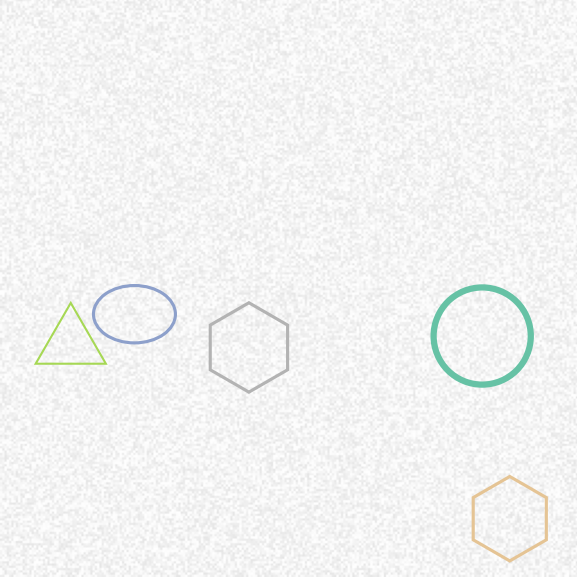[{"shape": "circle", "thickness": 3, "radius": 0.42, "center": [0.835, 0.417]}, {"shape": "oval", "thickness": 1.5, "radius": 0.35, "center": [0.233, 0.455]}, {"shape": "triangle", "thickness": 1, "radius": 0.35, "center": [0.123, 0.404]}, {"shape": "hexagon", "thickness": 1.5, "radius": 0.37, "center": [0.883, 0.101]}, {"shape": "hexagon", "thickness": 1.5, "radius": 0.39, "center": [0.431, 0.398]}]